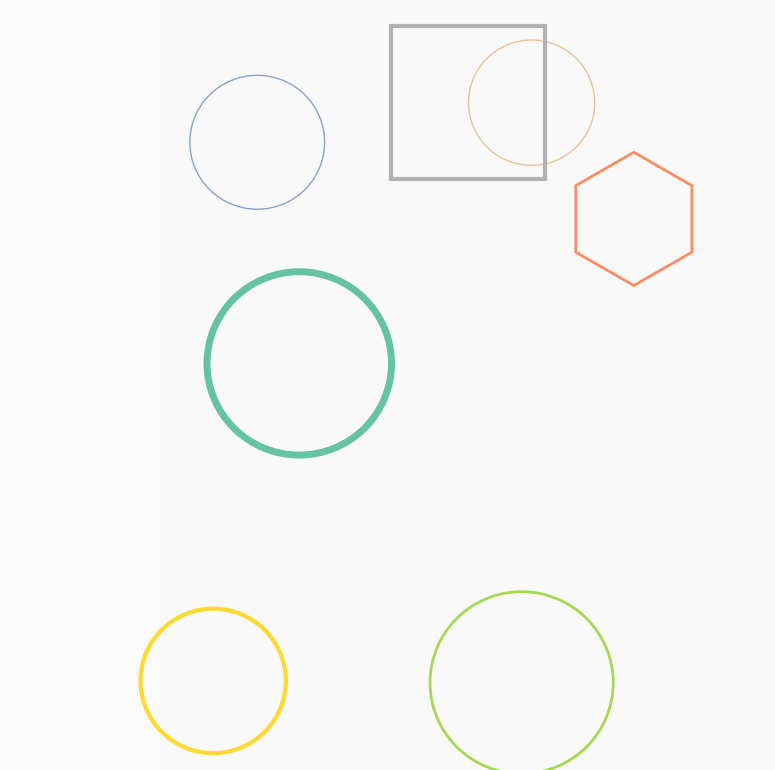[{"shape": "circle", "thickness": 2.5, "radius": 0.6, "center": [0.386, 0.528]}, {"shape": "hexagon", "thickness": 1, "radius": 0.43, "center": [0.818, 0.716]}, {"shape": "circle", "thickness": 0.5, "radius": 0.43, "center": [0.332, 0.815]}, {"shape": "circle", "thickness": 1, "radius": 0.59, "center": [0.673, 0.113]}, {"shape": "circle", "thickness": 1.5, "radius": 0.47, "center": [0.275, 0.116]}, {"shape": "circle", "thickness": 0.5, "radius": 0.41, "center": [0.686, 0.867]}, {"shape": "square", "thickness": 1.5, "radius": 0.5, "center": [0.603, 0.867]}]